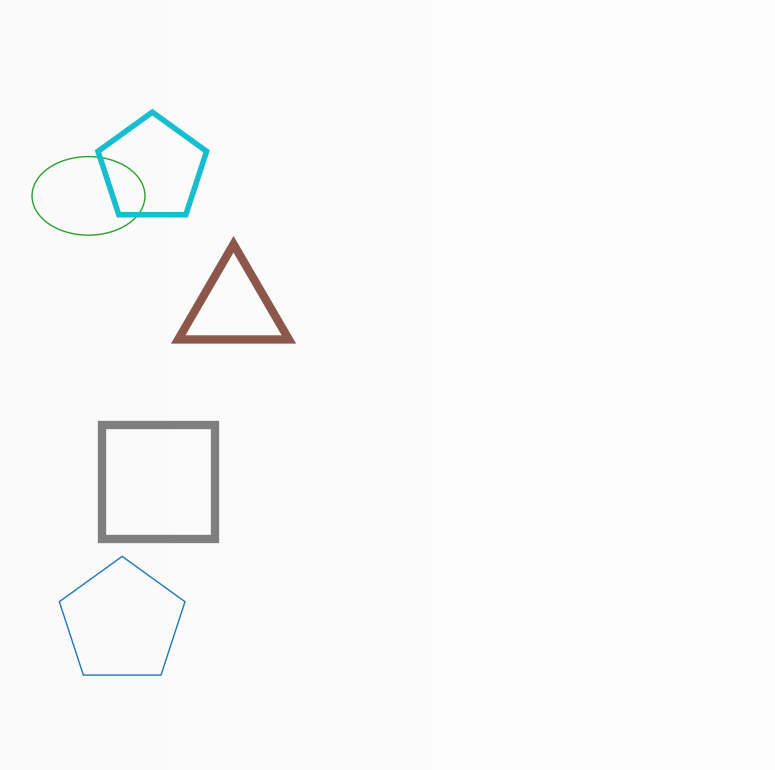[{"shape": "pentagon", "thickness": 0.5, "radius": 0.43, "center": [0.158, 0.192]}, {"shape": "oval", "thickness": 0.5, "radius": 0.36, "center": [0.114, 0.746]}, {"shape": "triangle", "thickness": 3, "radius": 0.41, "center": [0.301, 0.6]}, {"shape": "square", "thickness": 3, "radius": 0.37, "center": [0.205, 0.374]}, {"shape": "pentagon", "thickness": 2, "radius": 0.37, "center": [0.197, 0.781]}]